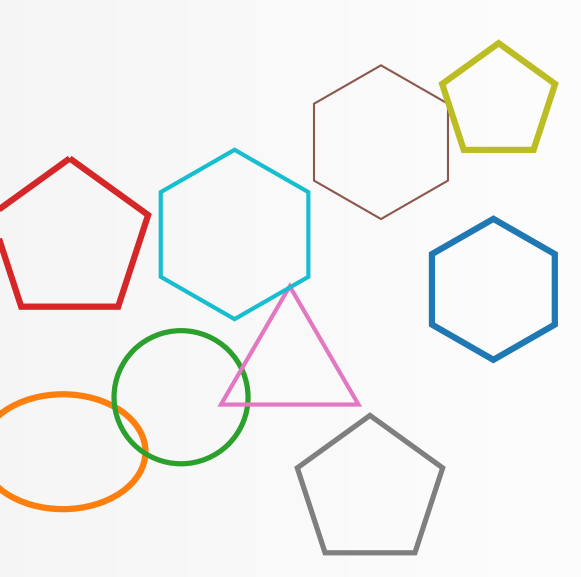[{"shape": "hexagon", "thickness": 3, "radius": 0.61, "center": [0.849, 0.498]}, {"shape": "oval", "thickness": 3, "radius": 0.71, "center": [0.108, 0.217]}, {"shape": "circle", "thickness": 2.5, "radius": 0.58, "center": [0.311, 0.311]}, {"shape": "pentagon", "thickness": 3, "radius": 0.71, "center": [0.12, 0.583]}, {"shape": "hexagon", "thickness": 1, "radius": 0.67, "center": [0.655, 0.753]}, {"shape": "triangle", "thickness": 2, "radius": 0.68, "center": [0.498, 0.367]}, {"shape": "pentagon", "thickness": 2.5, "radius": 0.66, "center": [0.637, 0.148]}, {"shape": "pentagon", "thickness": 3, "radius": 0.51, "center": [0.858, 0.822]}, {"shape": "hexagon", "thickness": 2, "radius": 0.73, "center": [0.404, 0.593]}]